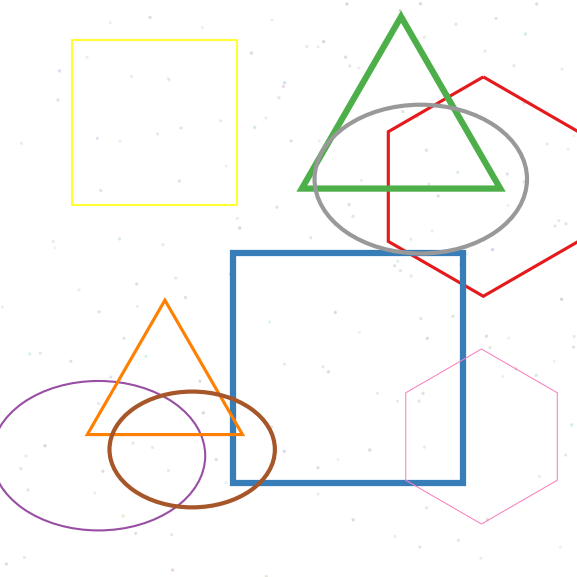[{"shape": "hexagon", "thickness": 1.5, "radius": 0.95, "center": [0.837, 0.676]}, {"shape": "square", "thickness": 3, "radius": 0.99, "center": [0.602, 0.362]}, {"shape": "triangle", "thickness": 3, "radius": 0.99, "center": [0.694, 0.772]}, {"shape": "oval", "thickness": 1, "radius": 0.92, "center": [0.171, 0.21]}, {"shape": "triangle", "thickness": 1.5, "radius": 0.78, "center": [0.286, 0.324]}, {"shape": "square", "thickness": 1, "radius": 0.71, "center": [0.267, 0.787]}, {"shape": "oval", "thickness": 2, "radius": 0.72, "center": [0.333, 0.221]}, {"shape": "hexagon", "thickness": 0.5, "radius": 0.76, "center": [0.834, 0.243]}, {"shape": "oval", "thickness": 2, "radius": 0.92, "center": [0.729, 0.689]}]